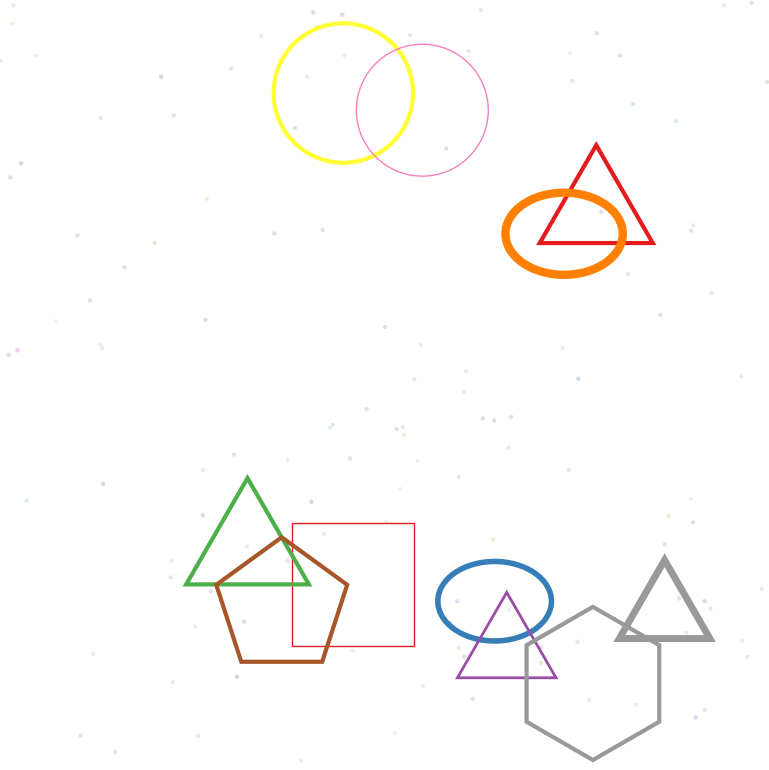[{"shape": "triangle", "thickness": 1.5, "radius": 0.42, "center": [0.774, 0.727]}, {"shape": "square", "thickness": 0.5, "radius": 0.4, "center": [0.458, 0.241]}, {"shape": "oval", "thickness": 2, "radius": 0.37, "center": [0.642, 0.219]}, {"shape": "triangle", "thickness": 1.5, "radius": 0.46, "center": [0.321, 0.287]}, {"shape": "triangle", "thickness": 1, "radius": 0.37, "center": [0.658, 0.157]}, {"shape": "oval", "thickness": 3, "radius": 0.38, "center": [0.733, 0.696]}, {"shape": "circle", "thickness": 1.5, "radius": 0.45, "center": [0.446, 0.879]}, {"shape": "pentagon", "thickness": 1.5, "radius": 0.45, "center": [0.366, 0.213]}, {"shape": "circle", "thickness": 0.5, "radius": 0.43, "center": [0.548, 0.857]}, {"shape": "triangle", "thickness": 2.5, "radius": 0.34, "center": [0.863, 0.205]}, {"shape": "hexagon", "thickness": 1.5, "radius": 0.5, "center": [0.77, 0.112]}]